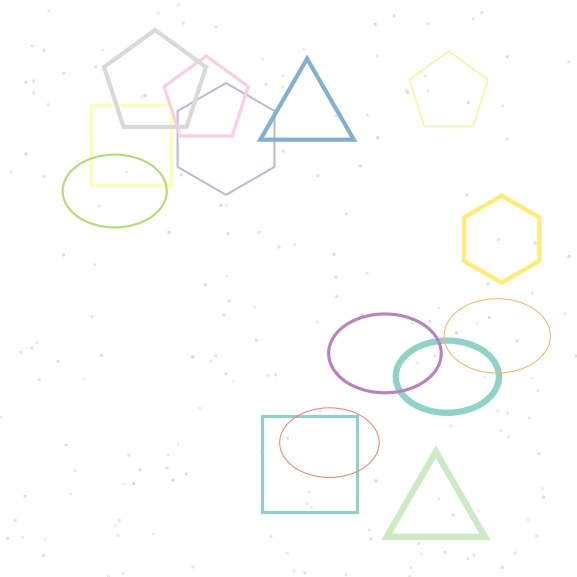[{"shape": "oval", "thickness": 3, "radius": 0.45, "center": [0.775, 0.347]}, {"shape": "square", "thickness": 1.5, "radius": 0.41, "center": [0.536, 0.196]}, {"shape": "square", "thickness": 1.5, "radius": 0.35, "center": [0.227, 0.748]}, {"shape": "hexagon", "thickness": 1, "radius": 0.48, "center": [0.391, 0.759]}, {"shape": "oval", "thickness": 0.5, "radius": 0.43, "center": [0.57, 0.233]}, {"shape": "triangle", "thickness": 2, "radius": 0.47, "center": [0.532, 0.804]}, {"shape": "oval", "thickness": 0.5, "radius": 0.46, "center": [0.861, 0.417]}, {"shape": "oval", "thickness": 1, "radius": 0.45, "center": [0.199, 0.668]}, {"shape": "pentagon", "thickness": 1.5, "radius": 0.38, "center": [0.357, 0.826]}, {"shape": "pentagon", "thickness": 2, "radius": 0.46, "center": [0.268, 0.854]}, {"shape": "oval", "thickness": 1.5, "radius": 0.49, "center": [0.667, 0.387]}, {"shape": "triangle", "thickness": 3, "radius": 0.49, "center": [0.755, 0.119]}, {"shape": "pentagon", "thickness": 0.5, "radius": 0.36, "center": [0.777, 0.839]}, {"shape": "hexagon", "thickness": 2, "radius": 0.38, "center": [0.869, 0.585]}]